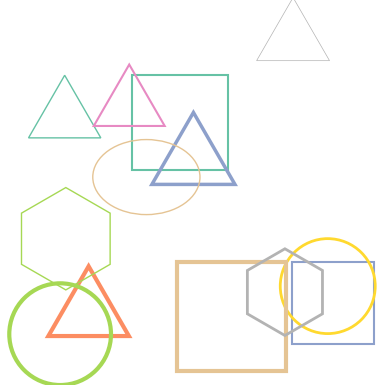[{"shape": "triangle", "thickness": 1, "radius": 0.54, "center": [0.168, 0.696]}, {"shape": "square", "thickness": 1.5, "radius": 0.62, "center": [0.468, 0.682]}, {"shape": "triangle", "thickness": 3, "radius": 0.6, "center": [0.23, 0.188]}, {"shape": "triangle", "thickness": 2.5, "radius": 0.62, "center": [0.502, 0.583]}, {"shape": "square", "thickness": 1.5, "radius": 0.53, "center": [0.865, 0.213]}, {"shape": "triangle", "thickness": 1.5, "radius": 0.53, "center": [0.336, 0.726]}, {"shape": "circle", "thickness": 3, "radius": 0.66, "center": [0.156, 0.132]}, {"shape": "hexagon", "thickness": 1, "radius": 0.66, "center": [0.171, 0.38]}, {"shape": "circle", "thickness": 2, "radius": 0.62, "center": [0.851, 0.257]}, {"shape": "square", "thickness": 3, "radius": 0.71, "center": [0.601, 0.178]}, {"shape": "oval", "thickness": 1, "radius": 0.7, "center": [0.38, 0.54]}, {"shape": "hexagon", "thickness": 2, "radius": 0.56, "center": [0.74, 0.241]}, {"shape": "triangle", "thickness": 0.5, "radius": 0.55, "center": [0.761, 0.897]}]